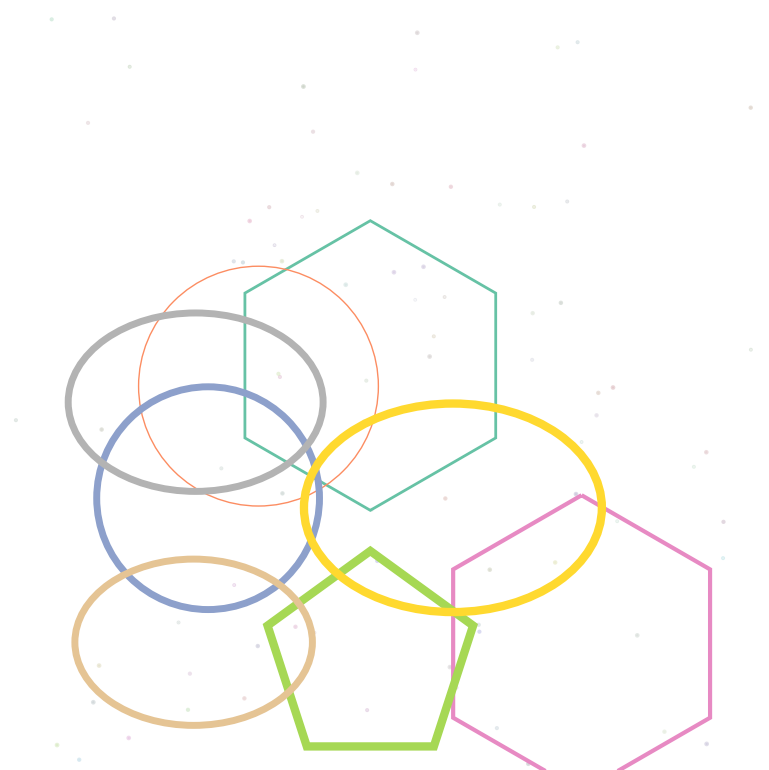[{"shape": "hexagon", "thickness": 1, "radius": 0.94, "center": [0.481, 0.525]}, {"shape": "circle", "thickness": 0.5, "radius": 0.78, "center": [0.336, 0.499]}, {"shape": "circle", "thickness": 2.5, "radius": 0.72, "center": [0.27, 0.353]}, {"shape": "hexagon", "thickness": 1.5, "radius": 0.96, "center": [0.755, 0.164]}, {"shape": "pentagon", "thickness": 3, "radius": 0.7, "center": [0.481, 0.144]}, {"shape": "oval", "thickness": 3, "radius": 0.97, "center": [0.588, 0.341]}, {"shape": "oval", "thickness": 2.5, "radius": 0.77, "center": [0.251, 0.166]}, {"shape": "oval", "thickness": 2.5, "radius": 0.83, "center": [0.254, 0.478]}]